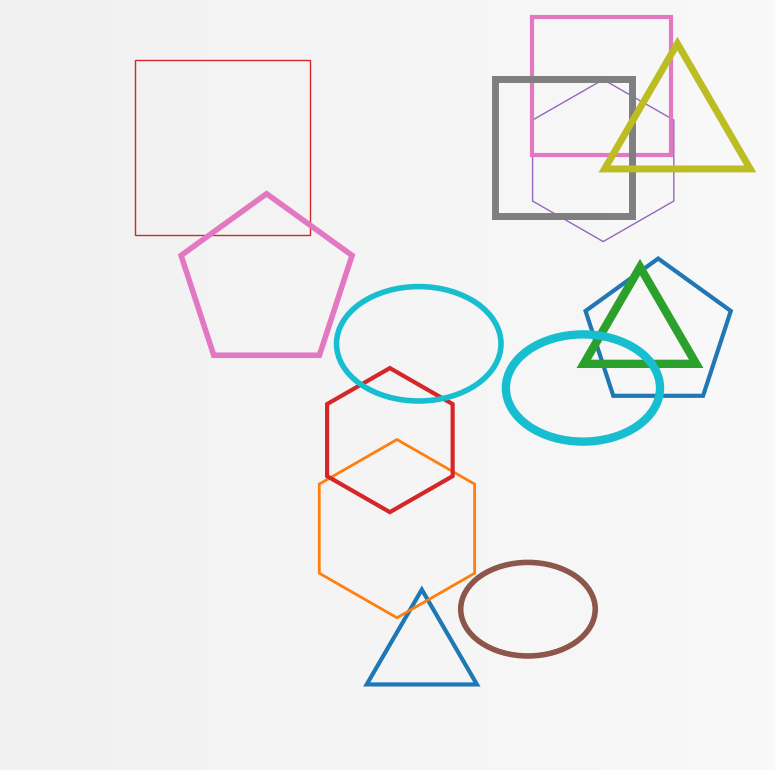[{"shape": "triangle", "thickness": 1.5, "radius": 0.41, "center": [0.544, 0.152]}, {"shape": "pentagon", "thickness": 1.5, "radius": 0.49, "center": [0.849, 0.566]}, {"shape": "hexagon", "thickness": 1, "radius": 0.58, "center": [0.512, 0.313]}, {"shape": "triangle", "thickness": 3, "radius": 0.42, "center": [0.826, 0.569]}, {"shape": "square", "thickness": 0.5, "radius": 0.57, "center": [0.287, 0.809]}, {"shape": "hexagon", "thickness": 1.5, "radius": 0.47, "center": [0.503, 0.428]}, {"shape": "hexagon", "thickness": 0.5, "radius": 0.53, "center": [0.778, 0.791]}, {"shape": "oval", "thickness": 2, "radius": 0.43, "center": [0.681, 0.209]}, {"shape": "pentagon", "thickness": 2, "radius": 0.58, "center": [0.344, 0.632]}, {"shape": "square", "thickness": 1.5, "radius": 0.45, "center": [0.776, 0.888]}, {"shape": "square", "thickness": 2.5, "radius": 0.44, "center": [0.727, 0.808]}, {"shape": "triangle", "thickness": 2.5, "radius": 0.54, "center": [0.874, 0.835]}, {"shape": "oval", "thickness": 2, "radius": 0.53, "center": [0.54, 0.554]}, {"shape": "oval", "thickness": 3, "radius": 0.5, "center": [0.752, 0.496]}]